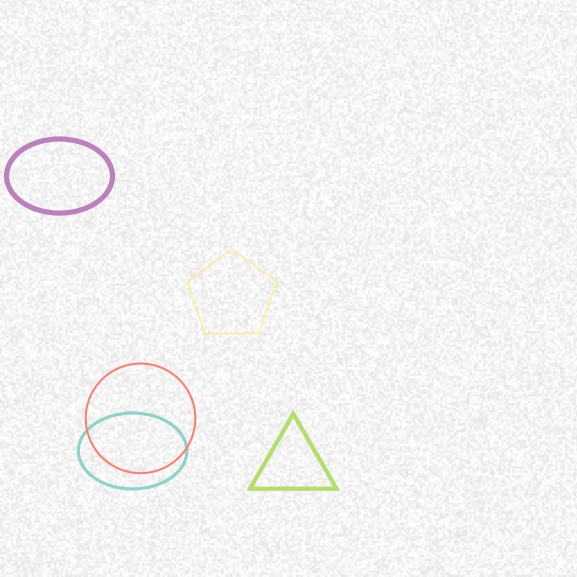[{"shape": "oval", "thickness": 1.5, "radius": 0.47, "center": [0.23, 0.218]}, {"shape": "circle", "thickness": 1, "radius": 0.47, "center": [0.243, 0.275]}, {"shape": "triangle", "thickness": 2, "radius": 0.43, "center": [0.508, 0.196]}, {"shape": "oval", "thickness": 2.5, "radius": 0.46, "center": [0.103, 0.694]}, {"shape": "pentagon", "thickness": 0.5, "radius": 0.4, "center": [0.402, 0.487]}]